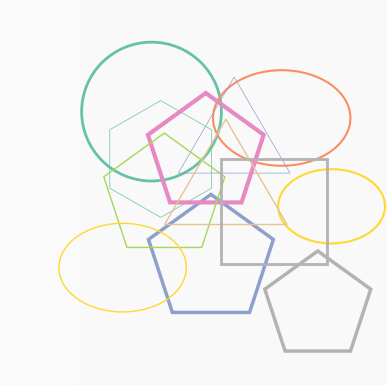[{"shape": "hexagon", "thickness": 0.5, "radius": 0.76, "center": [0.415, 0.587]}, {"shape": "circle", "thickness": 2, "radius": 0.9, "center": [0.391, 0.71]}, {"shape": "oval", "thickness": 1.5, "radius": 0.89, "center": [0.727, 0.694]}, {"shape": "triangle", "thickness": 0.5, "radius": 0.83, "center": [0.604, 0.634]}, {"shape": "pentagon", "thickness": 2.5, "radius": 0.85, "center": [0.544, 0.326]}, {"shape": "pentagon", "thickness": 3, "radius": 0.79, "center": [0.531, 0.601]}, {"shape": "pentagon", "thickness": 1, "radius": 0.82, "center": [0.424, 0.49]}, {"shape": "oval", "thickness": 1, "radius": 0.82, "center": [0.316, 0.305]}, {"shape": "oval", "thickness": 1.5, "radius": 0.69, "center": [0.856, 0.464]}, {"shape": "triangle", "thickness": 1, "radius": 0.91, "center": [0.583, 0.508]}, {"shape": "square", "thickness": 2, "radius": 0.68, "center": [0.708, 0.451]}, {"shape": "pentagon", "thickness": 2.5, "radius": 0.72, "center": [0.82, 0.204]}]